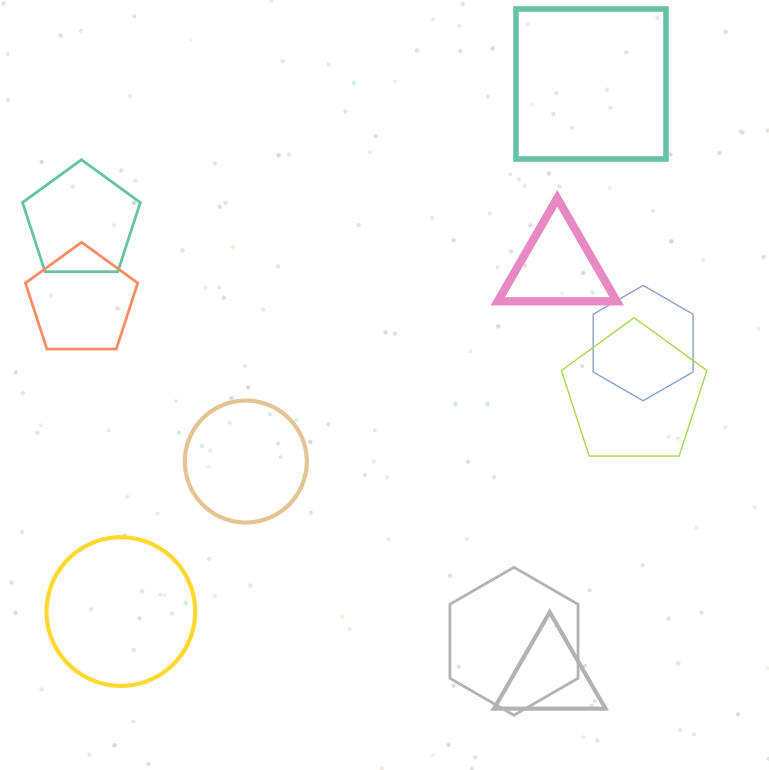[{"shape": "pentagon", "thickness": 1, "radius": 0.4, "center": [0.106, 0.712]}, {"shape": "square", "thickness": 2, "radius": 0.49, "center": [0.768, 0.89]}, {"shape": "pentagon", "thickness": 1, "radius": 0.38, "center": [0.106, 0.609]}, {"shape": "hexagon", "thickness": 0.5, "radius": 0.37, "center": [0.835, 0.554]}, {"shape": "triangle", "thickness": 3, "radius": 0.45, "center": [0.724, 0.653]}, {"shape": "pentagon", "thickness": 0.5, "radius": 0.5, "center": [0.824, 0.488]}, {"shape": "circle", "thickness": 1.5, "radius": 0.48, "center": [0.157, 0.206]}, {"shape": "circle", "thickness": 1.5, "radius": 0.4, "center": [0.319, 0.401]}, {"shape": "hexagon", "thickness": 1, "radius": 0.48, "center": [0.668, 0.167]}, {"shape": "triangle", "thickness": 1.5, "radius": 0.42, "center": [0.714, 0.121]}]